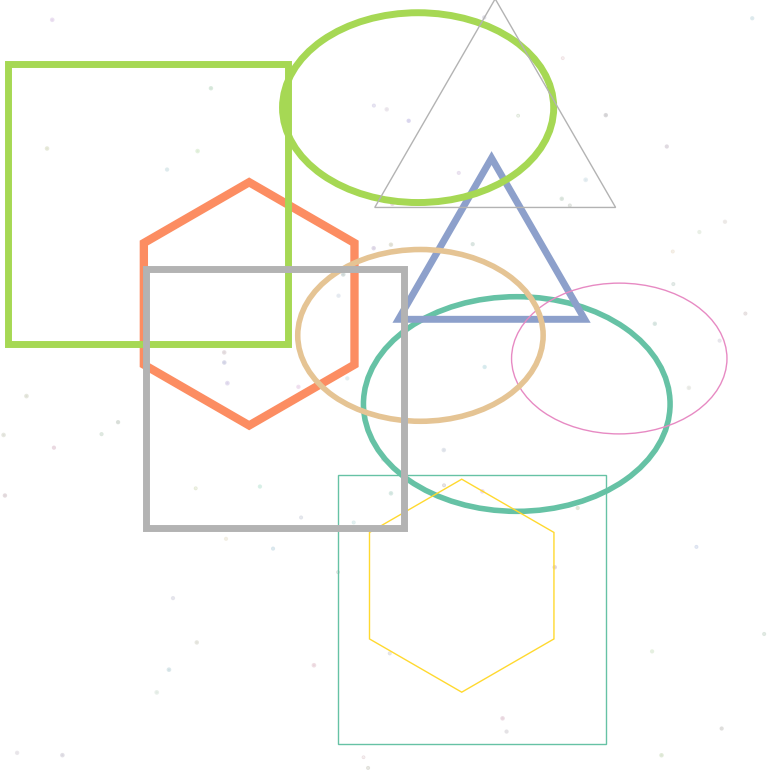[{"shape": "square", "thickness": 0.5, "radius": 0.87, "center": [0.613, 0.208]}, {"shape": "oval", "thickness": 2, "radius": 1.0, "center": [0.671, 0.475]}, {"shape": "hexagon", "thickness": 3, "radius": 0.79, "center": [0.324, 0.605]}, {"shape": "triangle", "thickness": 2.5, "radius": 0.7, "center": [0.638, 0.655]}, {"shape": "oval", "thickness": 0.5, "radius": 0.7, "center": [0.804, 0.534]}, {"shape": "square", "thickness": 2.5, "radius": 0.91, "center": [0.192, 0.735]}, {"shape": "oval", "thickness": 2.5, "radius": 0.88, "center": [0.543, 0.86]}, {"shape": "hexagon", "thickness": 0.5, "radius": 0.69, "center": [0.6, 0.239]}, {"shape": "oval", "thickness": 2, "radius": 0.8, "center": [0.546, 0.564]}, {"shape": "square", "thickness": 2.5, "radius": 0.84, "center": [0.357, 0.482]}, {"shape": "triangle", "thickness": 0.5, "radius": 0.9, "center": [0.643, 0.821]}]